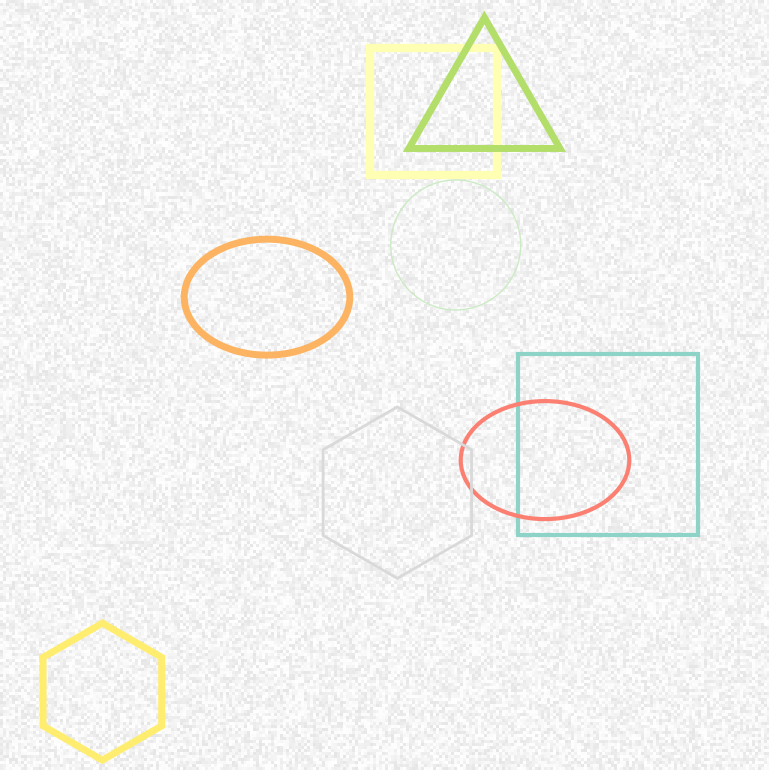[{"shape": "square", "thickness": 1.5, "radius": 0.59, "center": [0.789, 0.423]}, {"shape": "square", "thickness": 3, "radius": 0.41, "center": [0.563, 0.855]}, {"shape": "oval", "thickness": 1.5, "radius": 0.55, "center": [0.708, 0.402]}, {"shape": "oval", "thickness": 2.5, "radius": 0.54, "center": [0.347, 0.614]}, {"shape": "triangle", "thickness": 2.5, "radius": 0.57, "center": [0.629, 0.864]}, {"shape": "hexagon", "thickness": 1, "radius": 0.56, "center": [0.516, 0.36]}, {"shape": "circle", "thickness": 0.5, "radius": 0.42, "center": [0.592, 0.682]}, {"shape": "hexagon", "thickness": 2.5, "radius": 0.44, "center": [0.133, 0.102]}]